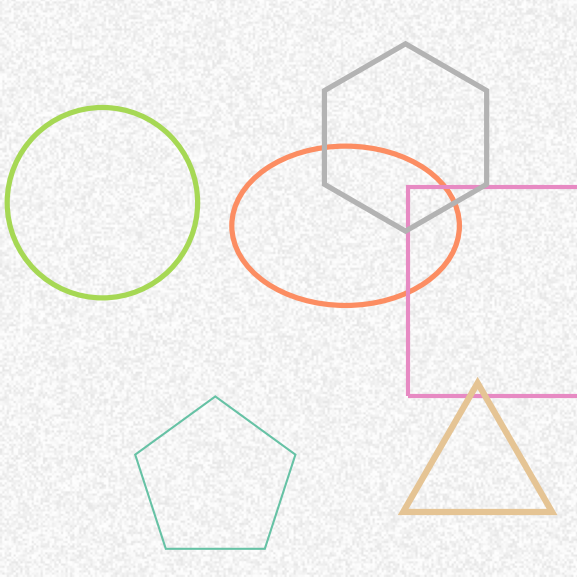[{"shape": "pentagon", "thickness": 1, "radius": 0.73, "center": [0.373, 0.167]}, {"shape": "oval", "thickness": 2.5, "radius": 0.99, "center": [0.598, 0.608]}, {"shape": "square", "thickness": 2, "radius": 0.91, "center": [0.887, 0.495]}, {"shape": "circle", "thickness": 2.5, "radius": 0.82, "center": [0.177, 0.648]}, {"shape": "triangle", "thickness": 3, "radius": 0.74, "center": [0.827, 0.187]}, {"shape": "hexagon", "thickness": 2.5, "radius": 0.81, "center": [0.702, 0.761]}]